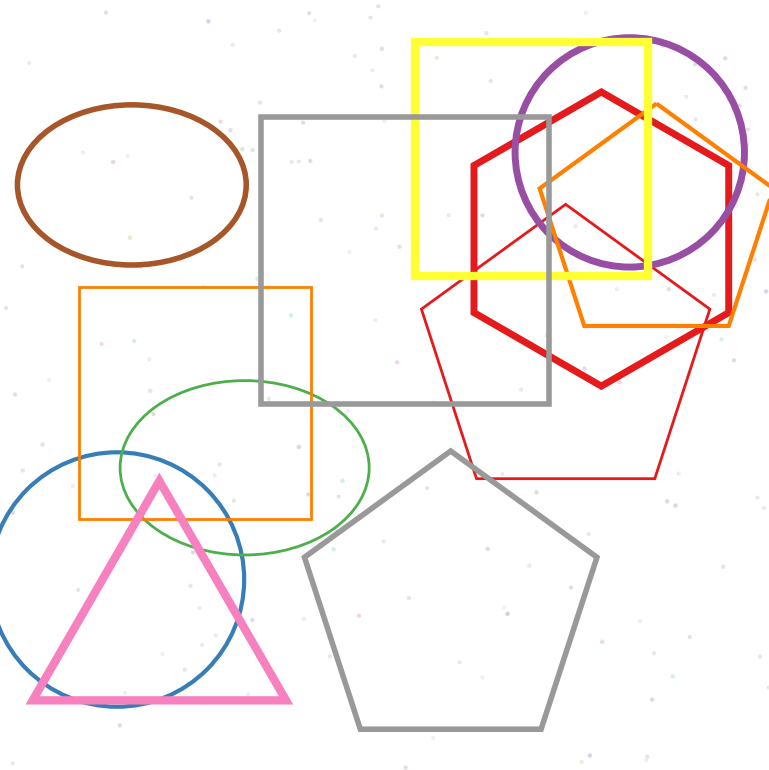[{"shape": "pentagon", "thickness": 1, "radius": 0.98, "center": [0.735, 0.538]}, {"shape": "hexagon", "thickness": 2.5, "radius": 0.96, "center": [0.781, 0.69]}, {"shape": "circle", "thickness": 1.5, "radius": 0.83, "center": [0.152, 0.247]}, {"shape": "oval", "thickness": 1, "radius": 0.81, "center": [0.318, 0.392]}, {"shape": "circle", "thickness": 2.5, "radius": 0.74, "center": [0.818, 0.802]}, {"shape": "square", "thickness": 1, "radius": 0.75, "center": [0.253, 0.476]}, {"shape": "pentagon", "thickness": 1.5, "radius": 0.8, "center": [0.853, 0.706]}, {"shape": "square", "thickness": 3, "radius": 0.76, "center": [0.69, 0.794]}, {"shape": "oval", "thickness": 2, "radius": 0.74, "center": [0.171, 0.76]}, {"shape": "triangle", "thickness": 3, "radius": 0.95, "center": [0.207, 0.185]}, {"shape": "square", "thickness": 2, "radius": 0.93, "center": [0.526, 0.662]}, {"shape": "pentagon", "thickness": 2, "radius": 1.0, "center": [0.585, 0.215]}]